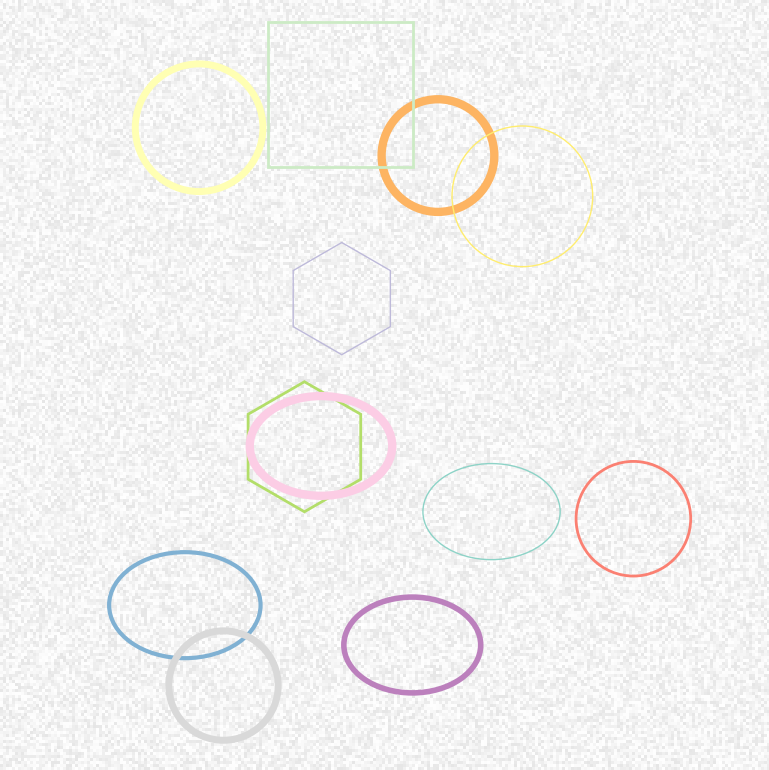[{"shape": "oval", "thickness": 0.5, "radius": 0.45, "center": [0.638, 0.336]}, {"shape": "circle", "thickness": 2.5, "radius": 0.41, "center": [0.259, 0.834]}, {"shape": "hexagon", "thickness": 0.5, "radius": 0.36, "center": [0.444, 0.612]}, {"shape": "circle", "thickness": 1, "radius": 0.37, "center": [0.823, 0.326]}, {"shape": "oval", "thickness": 1.5, "radius": 0.49, "center": [0.24, 0.214]}, {"shape": "circle", "thickness": 3, "radius": 0.37, "center": [0.569, 0.798]}, {"shape": "hexagon", "thickness": 1, "radius": 0.42, "center": [0.395, 0.42]}, {"shape": "oval", "thickness": 3, "radius": 0.46, "center": [0.417, 0.421]}, {"shape": "circle", "thickness": 2.5, "radius": 0.36, "center": [0.29, 0.11]}, {"shape": "oval", "thickness": 2, "radius": 0.44, "center": [0.535, 0.162]}, {"shape": "square", "thickness": 1, "radius": 0.47, "center": [0.443, 0.877]}, {"shape": "circle", "thickness": 0.5, "radius": 0.46, "center": [0.678, 0.745]}]